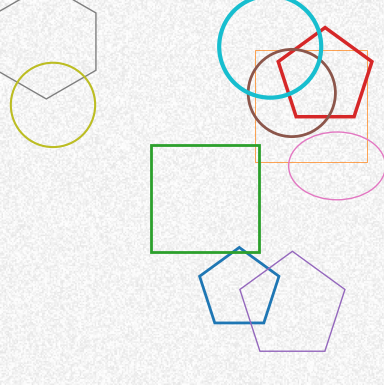[{"shape": "pentagon", "thickness": 2, "radius": 0.54, "center": [0.622, 0.249]}, {"shape": "square", "thickness": 0.5, "radius": 0.73, "center": [0.807, 0.724]}, {"shape": "square", "thickness": 2, "radius": 0.7, "center": [0.533, 0.485]}, {"shape": "pentagon", "thickness": 2.5, "radius": 0.64, "center": [0.844, 0.8]}, {"shape": "pentagon", "thickness": 1, "radius": 0.72, "center": [0.759, 0.204]}, {"shape": "circle", "thickness": 2, "radius": 0.57, "center": [0.758, 0.758]}, {"shape": "oval", "thickness": 1, "radius": 0.63, "center": [0.875, 0.569]}, {"shape": "hexagon", "thickness": 1, "radius": 0.74, "center": [0.12, 0.892]}, {"shape": "circle", "thickness": 1.5, "radius": 0.55, "center": [0.138, 0.727]}, {"shape": "circle", "thickness": 3, "radius": 0.66, "center": [0.702, 0.879]}]